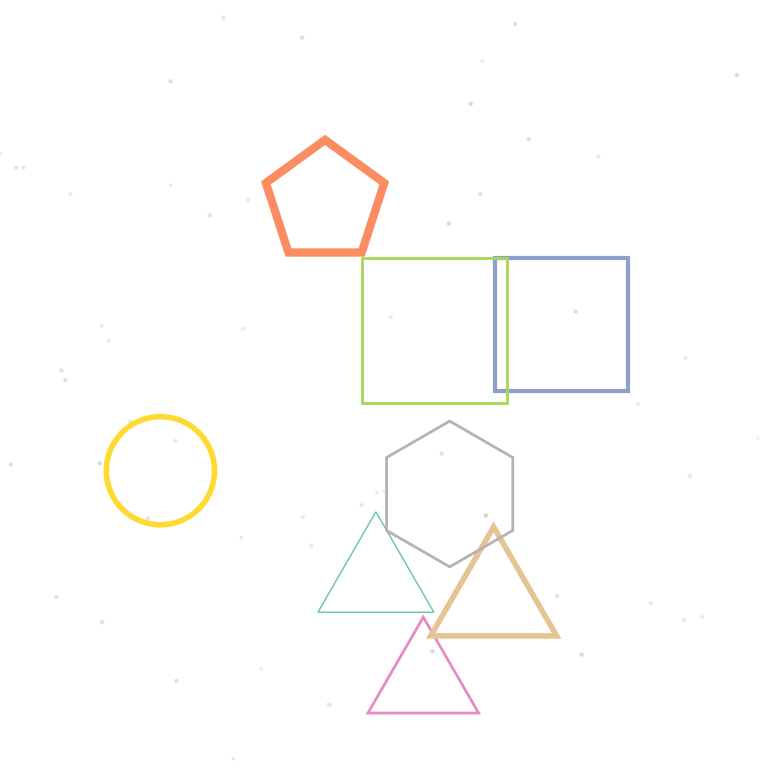[{"shape": "triangle", "thickness": 0.5, "radius": 0.43, "center": [0.488, 0.248]}, {"shape": "pentagon", "thickness": 3, "radius": 0.4, "center": [0.422, 0.737]}, {"shape": "square", "thickness": 1.5, "radius": 0.43, "center": [0.729, 0.579]}, {"shape": "triangle", "thickness": 1, "radius": 0.41, "center": [0.55, 0.115]}, {"shape": "square", "thickness": 1, "radius": 0.47, "center": [0.564, 0.571]}, {"shape": "circle", "thickness": 2, "radius": 0.35, "center": [0.208, 0.389]}, {"shape": "triangle", "thickness": 2, "radius": 0.47, "center": [0.641, 0.221]}, {"shape": "hexagon", "thickness": 1, "radius": 0.47, "center": [0.584, 0.358]}]